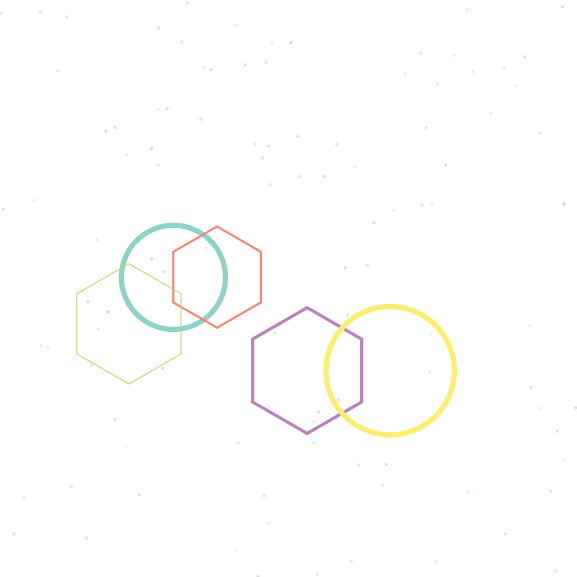[{"shape": "circle", "thickness": 2.5, "radius": 0.45, "center": [0.3, 0.519]}, {"shape": "hexagon", "thickness": 1, "radius": 0.44, "center": [0.376, 0.519]}, {"shape": "hexagon", "thickness": 0.5, "radius": 0.52, "center": [0.223, 0.438]}, {"shape": "hexagon", "thickness": 1.5, "radius": 0.54, "center": [0.532, 0.357]}, {"shape": "circle", "thickness": 2.5, "radius": 0.56, "center": [0.676, 0.357]}]